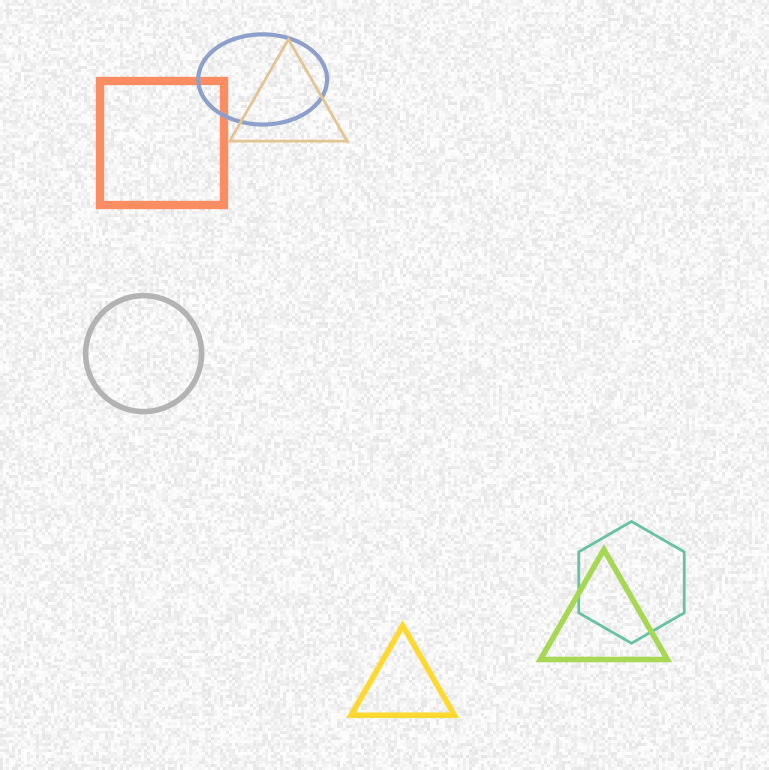[{"shape": "hexagon", "thickness": 1, "radius": 0.4, "center": [0.82, 0.244]}, {"shape": "square", "thickness": 3, "radius": 0.4, "center": [0.21, 0.815]}, {"shape": "oval", "thickness": 1.5, "radius": 0.42, "center": [0.341, 0.897]}, {"shape": "triangle", "thickness": 2, "radius": 0.48, "center": [0.784, 0.191]}, {"shape": "triangle", "thickness": 2, "radius": 0.39, "center": [0.523, 0.11]}, {"shape": "triangle", "thickness": 1, "radius": 0.44, "center": [0.375, 0.861]}, {"shape": "circle", "thickness": 2, "radius": 0.38, "center": [0.187, 0.541]}]